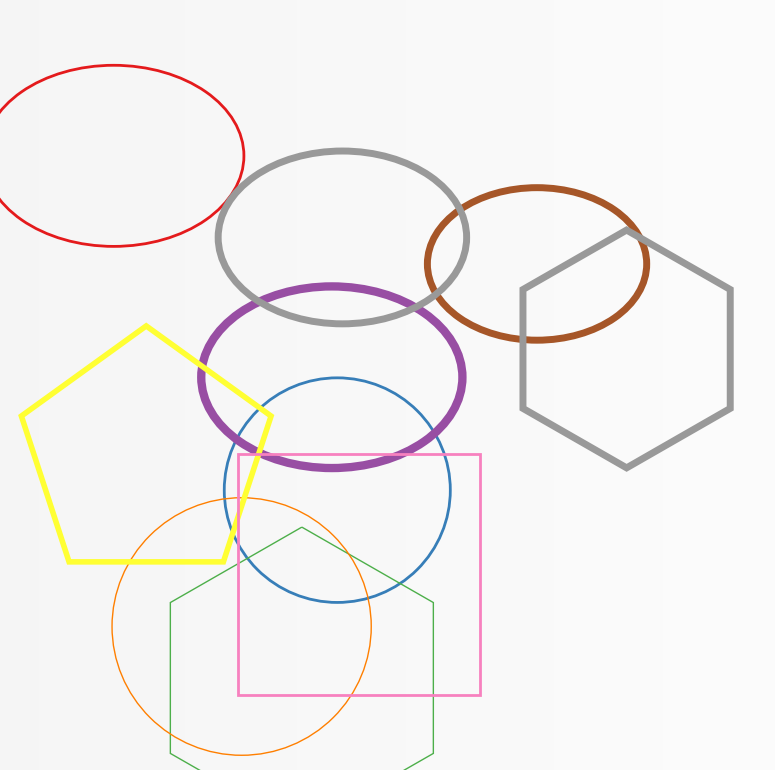[{"shape": "oval", "thickness": 1, "radius": 0.84, "center": [0.147, 0.798]}, {"shape": "circle", "thickness": 1, "radius": 0.73, "center": [0.435, 0.363]}, {"shape": "hexagon", "thickness": 0.5, "radius": 0.98, "center": [0.389, 0.12]}, {"shape": "oval", "thickness": 3, "radius": 0.84, "center": [0.428, 0.51]}, {"shape": "circle", "thickness": 0.5, "radius": 0.84, "center": [0.312, 0.186]}, {"shape": "pentagon", "thickness": 2, "radius": 0.85, "center": [0.189, 0.407]}, {"shape": "oval", "thickness": 2.5, "radius": 0.71, "center": [0.693, 0.657]}, {"shape": "square", "thickness": 1, "radius": 0.78, "center": [0.463, 0.254]}, {"shape": "hexagon", "thickness": 2.5, "radius": 0.77, "center": [0.809, 0.547]}, {"shape": "oval", "thickness": 2.5, "radius": 0.8, "center": [0.442, 0.692]}]